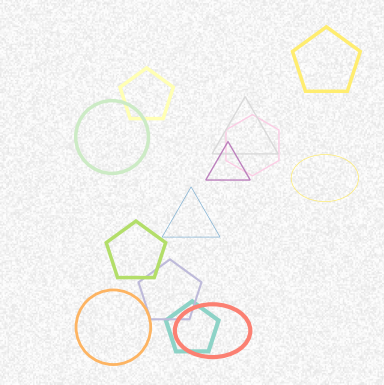[{"shape": "pentagon", "thickness": 3, "radius": 0.36, "center": [0.499, 0.146]}, {"shape": "pentagon", "thickness": 2.5, "radius": 0.36, "center": [0.381, 0.751]}, {"shape": "pentagon", "thickness": 1.5, "radius": 0.43, "center": [0.442, 0.24]}, {"shape": "oval", "thickness": 3, "radius": 0.49, "center": [0.552, 0.141]}, {"shape": "triangle", "thickness": 0.5, "radius": 0.43, "center": [0.496, 0.428]}, {"shape": "circle", "thickness": 2, "radius": 0.48, "center": [0.294, 0.15]}, {"shape": "pentagon", "thickness": 2.5, "radius": 0.41, "center": [0.353, 0.345]}, {"shape": "hexagon", "thickness": 1, "radius": 0.4, "center": [0.656, 0.623]}, {"shape": "triangle", "thickness": 1, "radius": 0.5, "center": [0.637, 0.65]}, {"shape": "triangle", "thickness": 1, "radius": 0.33, "center": [0.592, 0.566]}, {"shape": "circle", "thickness": 2.5, "radius": 0.47, "center": [0.291, 0.644]}, {"shape": "oval", "thickness": 0.5, "radius": 0.44, "center": [0.844, 0.537]}, {"shape": "pentagon", "thickness": 2.5, "radius": 0.46, "center": [0.848, 0.838]}]